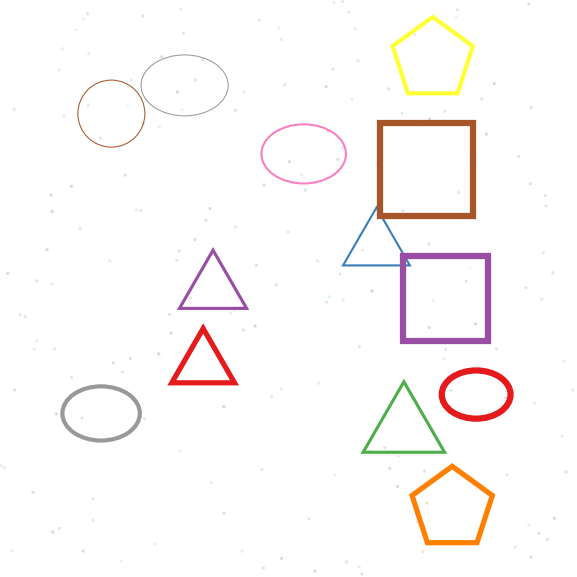[{"shape": "triangle", "thickness": 2.5, "radius": 0.31, "center": [0.352, 0.368]}, {"shape": "oval", "thickness": 3, "radius": 0.3, "center": [0.825, 0.316]}, {"shape": "triangle", "thickness": 1, "radius": 0.33, "center": [0.652, 0.573]}, {"shape": "triangle", "thickness": 1.5, "radius": 0.41, "center": [0.699, 0.257]}, {"shape": "triangle", "thickness": 1.5, "radius": 0.34, "center": [0.369, 0.499]}, {"shape": "square", "thickness": 3, "radius": 0.37, "center": [0.771, 0.483]}, {"shape": "pentagon", "thickness": 2.5, "radius": 0.37, "center": [0.783, 0.119]}, {"shape": "pentagon", "thickness": 2, "radius": 0.37, "center": [0.749, 0.897]}, {"shape": "circle", "thickness": 0.5, "radius": 0.29, "center": [0.193, 0.802]}, {"shape": "square", "thickness": 3, "radius": 0.4, "center": [0.738, 0.705]}, {"shape": "oval", "thickness": 1, "radius": 0.37, "center": [0.526, 0.733]}, {"shape": "oval", "thickness": 2, "radius": 0.34, "center": [0.175, 0.283]}, {"shape": "oval", "thickness": 0.5, "radius": 0.38, "center": [0.32, 0.851]}]